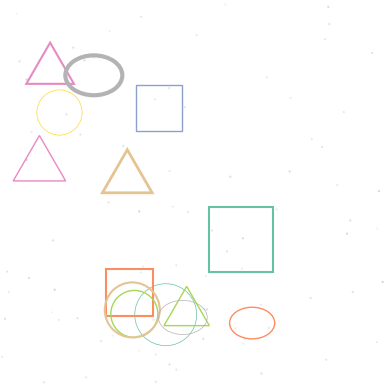[{"shape": "square", "thickness": 1.5, "radius": 0.42, "center": [0.626, 0.378]}, {"shape": "circle", "thickness": 0.5, "radius": 0.4, "center": [0.431, 0.183]}, {"shape": "oval", "thickness": 1, "radius": 0.29, "center": [0.655, 0.161]}, {"shape": "square", "thickness": 1.5, "radius": 0.31, "center": [0.336, 0.24]}, {"shape": "square", "thickness": 1, "radius": 0.3, "center": [0.413, 0.719]}, {"shape": "triangle", "thickness": 1, "radius": 0.39, "center": [0.102, 0.569]}, {"shape": "triangle", "thickness": 1.5, "radius": 0.36, "center": [0.13, 0.818]}, {"shape": "triangle", "thickness": 1, "radius": 0.34, "center": [0.485, 0.188]}, {"shape": "circle", "thickness": 1, "radius": 0.31, "center": [0.349, 0.185]}, {"shape": "circle", "thickness": 0.5, "radius": 0.29, "center": [0.155, 0.708]}, {"shape": "triangle", "thickness": 2, "radius": 0.37, "center": [0.331, 0.537]}, {"shape": "circle", "thickness": 1.5, "radius": 0.36, "center": [0.344, 0.195]}, {"shape": "oval", "thickness": 0.5, "radius": 0.32, "center": [0.475, 0.175]}, {"shape": "oval", "thickness": 3, "radius": 0.37, "center": [0.244, 0.804]}]